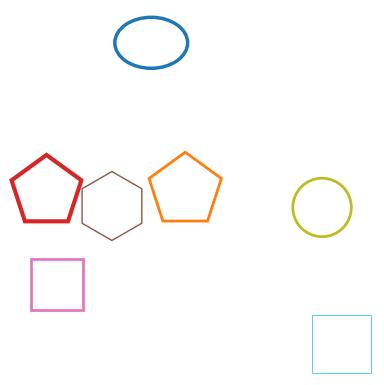[{"shape": "oval", "thickness": 2.5, "radius": 0.47, "center": [0.393, 0.889]}, {"shape": "pentagon", "thickness": 2, "radius": 0.49, "center": [0.481, 0.506]}, {"shape": "pentagon", "thickness": 3, "radius": 0.48, "center": [0.121, 0.502]}, {"shape": "hexagon", "thickness": 1, "radius": 0.45, "center": [0.291, 0.465]}, {"shape": "square", "thickness": 2, "radius": 0.33, "center": [0.148, 0.26]}, {"shape": "circle", "thickness": 2, "radius": 0.38, "center": [0.837, 0.461]}, {"shape": "square", "thickness": 0.5, "radius": 0.38, "center": [0.887, 0.106]}]